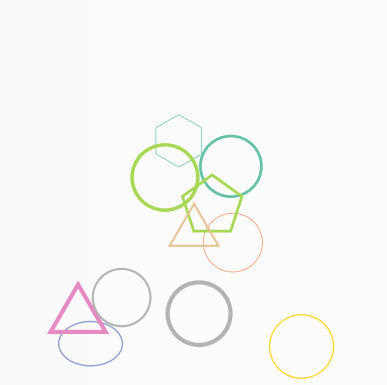[{"shape": "hexagon", "thickness": 0.5, "radius": 0.34, "center": [0.461, 0.634]}, {"shape": "circle", "thickness": 2, "radius": 0.39, "center": [0.596, 0.568]}, {"shape": "circle", "thickness": 0.5, "radius": 0.38, "center": [0.601, 0.37]}, {"shape": "oval", "thickness": 1, "radius": 0.41, "center": [0.234, 0.107]}, {"shape": "triangle", "thickness": 3, "radius": 0.41, "center": [0.202, 0.179]}, {"shape": "circle", "thickness": 2.5, "radius": 0.42, "center": [0.426, 0.539]}, {"shape": "pentagon", "thickness": 2, "radius": 0.4, "center": [0.548, 0.465]}, {"shape": "circle", "thickness": 1, "radius": 0.41, "center": [0.778, 0.1]}, {"shape": "triangle", "thickness": 1.5, "radius": 0.36, "center": [0.501, 0.398]}, {"shape": "circle", "thickness": 1.5, "radius": 0.37, "center": [0.314, 0.227]}, {"shape": "circle", "thickness": 3, "radius": 0.41, "center": [0.514, 0.185]}]